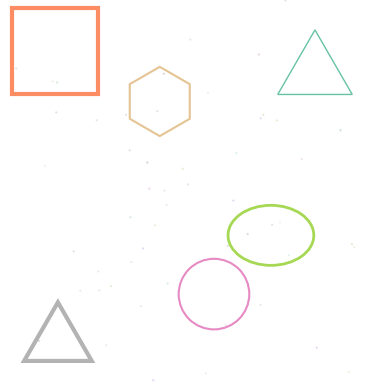[{"shape": "triangle", "thickness": 1, "radius": 0.56, "center": [0.818, 0.811]}, {"shape": "square", "thickness": 3, "radius": 0.56, "center": [0.143, 0.868]}, {"shape": "circle", "thickness": 1.5, "radius": 0.46, "center": [0.556, 0.236]}, {"shape": "oval", "thickness": 2, "radius": 0.56, "center": [0.704, 0.389]}, {"shape": "hexagon", "thickness": 1.5, "radius": 0.45, "center": [0.415, 0.736]}, {"shape": "triangle", "thickness": 3, "radius": 0.51, "center": [0.15, 0.113]}]